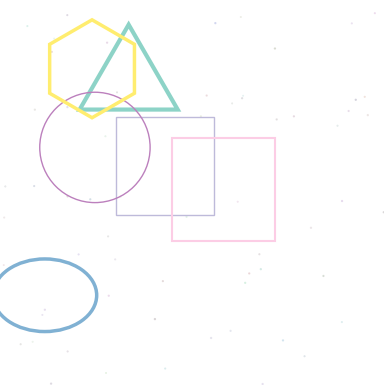[{"shape": "triangle", "thickness": 3, "radius": 0.74, "center": [0.334, 0.789]}, {"shape": "square", "thickness": 1, "radius": 0.63, "center": [0.428, 0.568]}, {"shape": "oval", "thickness": 2.5, "radius": 0.67, "center": [0.116, 0.233]}, {"shape": "square", "thickness": 1.5, "radius": 0.67, "center": [0.581, 0.507]}, {"shape": "circle", "thickness": 1, "radius": 0.72, "center": [0.247, 0.617]}, {"shape": "hexagon", "thickness": 2.5, "radius": 0.64, "center": [0.239, 0.821]}]